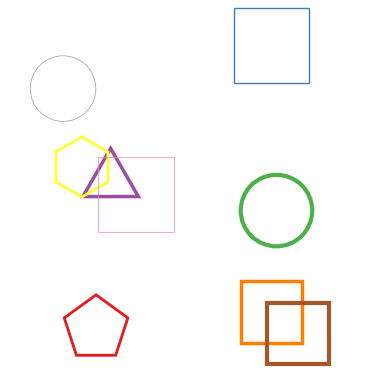[{"shape": "pentagon", "thickness": 2, "radius": 0.43, "center": [0.249, 0.147]}, {"shape": "square", "thickness": 1, "radius": 0.49, "center": [0.705, 0.881]}, {"shape": "circle", "thickness": 3, "radius": 0.46, "center": [0.718, 0.453]}, {"shape": "triangle", "thickness": 2.5, "radius": 0.42, "center": [0.287, 0.531]}, {"shape": "square", "thickness": 2.5, "radius": 0.4, "center": [0.705, 0.189]}, {"shape": "hexagon", "thickness": 2, "radius": 0.39, "center": [0.213, 0.566]}, {"shape": "square", "thickness": 3, "radius": 0.4, "center": [0.774, 0.133]}, {"shape": "square", "thickness": 0.5, "radius": 0.49, "center": [0.353, 0.495]}, {"shape": "circle", "thickness": 0.5, "radius": 0.43, "center": [0.164, 0.77]}]